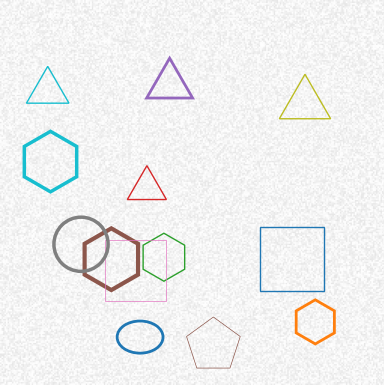[{"shape": "square", "thickness": 1, "radius": 0.42, "center": [0.757, 0.327]}, {"shape": "oval", "thickness": 2, "radius": 0.3, "center": [0.364, 0.124]}, {"shape": "hexagon", "thickness": 2, "radius": 0.29, "center": [0.819, 0.164]}, {"shape": "hexagon", "thickness": 1, "radius": 0.31, "center": [0.426, 0.332]}, {"shape": "triangle", "thickness": 1, "radius": 0.29, "center": [0.382, 0.511]}, {"shape": "triangle", "thickness": 2, "radius": 0.34, "center": [0.441, 0.78]}, {"shape": "pentagon", "thickness": 0.5, "radius": 0.37, "center": [0.554, 0.103]}, {"shape": "hexagon", "thickness": 3, "radius": 0.4, "center": [0.289, 0.327]}, {"shape": "square", "thickness": 0.5, "radius": 0.4, "center": [0.353, 0.297]}, {"shape": "circle", "thickness": 2.5, "radius": 0.35, "center": [0.21, 0.366]}, {"shape": "triangle", "thickness": 1, "radius": 0.38, "center": [0.792, 0.73]}, {"shape": "hexagon", "thickness": 2.5, "radius": 0.39, "center": [0.131, 0.58]}, {"shape": "triangle", "thickness": 1, "radius": 0.32, "center": [0.124, 0.764]}]